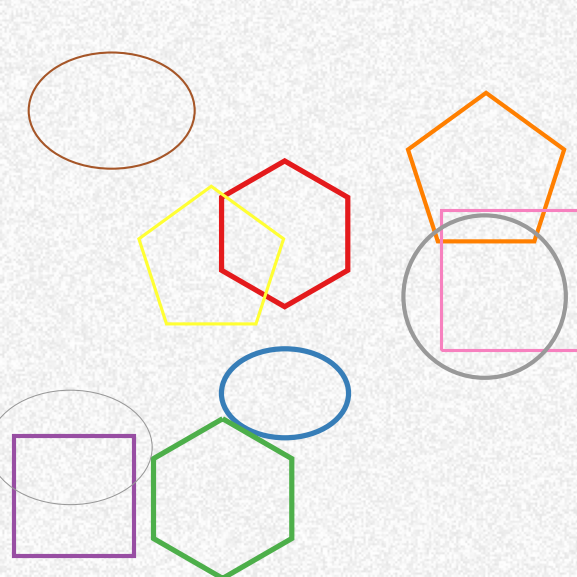[{"shape": "hexagon", "thickness": 2.5, "radius": 0.63, "center": [0.493, 0.594]}, {"shape": "oval", "thickness": 2.5, "radius": 0.55, "center": [0.493, 0.318]}, {"shape": "hexagon", "thickness": 2.5, "radius": 0.69, "center": [0.386, 0.136]}, {"shape": "square", "thickness": 2, "radius": 0.52, "center": [0.128, 0.14]}, {"shape": "pentagon", "thickness": 2, "radius": 0.71, "center": [0.842, 0.696]}, {"shape": "pentagon", "thickness": 1.5, "radius": 0.66, "center": [0.366, 0.545]}, {"shape": "oval", "thickness": 1, "radius": 0.72, "center": [0.193, 0.808]}, {"shape": "square", "thickness": 1.5, "radius": 0.6, "center": [0.885, 0.514]}, {"shape": "circle", "thickness": 2, "radius": 0.7, "center": [0.839, 0.486]}, {"shape": "oval", "thickness": 0.5, "radius": 0.71, "center": [0.122, 0.224]}]